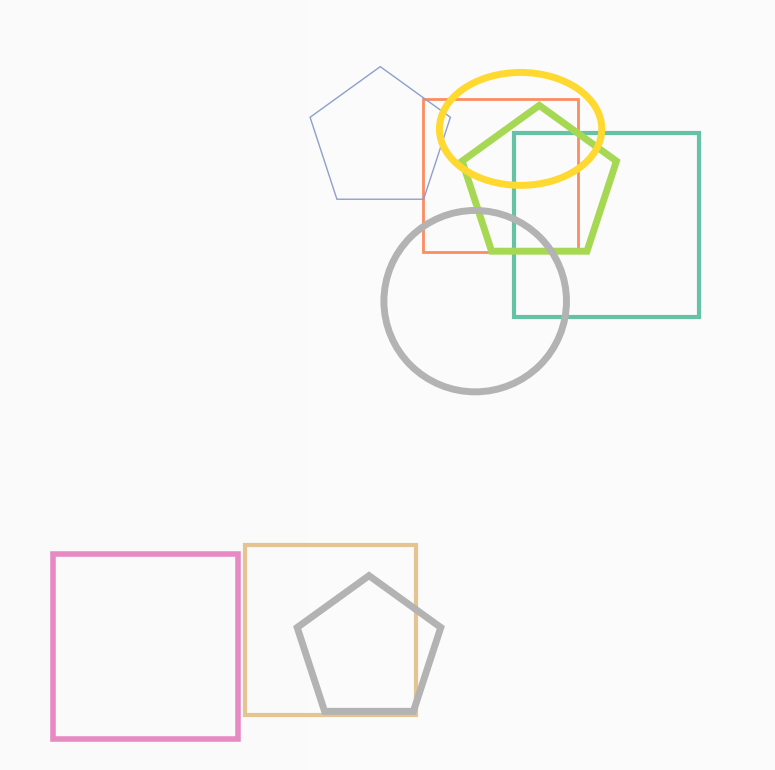[{"shape": "square", "thickness": 1.5, "radius": 0.6, "center": [0.782, 0.708]}, {"shape": "square", "thickness": 1, "radius": 0.5, "center": [0.646, 0.772]}, {"shape": "pentagon", "thickness": 0.5, "radius": 0.48, "center": [0.491, 0.818]}, {"shape": "square", "thickness": 2, "radius": 0.6, "center": [0.188, 0.16]}, {"shape": "pentagon", "thickness": 2.5, "radius": 0.52, "center": [0.696, 0.758]}, {"shape": "oval", "thickness": 2.5, "radius": 0.52, "center": [0.672, 0.833]}, {"shape": "square", "thickness": 1.5, "radius": 0.55, "center": [0.427, 0.182]}, {"shape": "circle", "thickness": 2.5, "radius": 0.59, "center": [0.613, 0.609]}, {"shape": "pentagon", "thickness": 2.5, "radius": 0.49, "center": [0.476, 0.155]}]